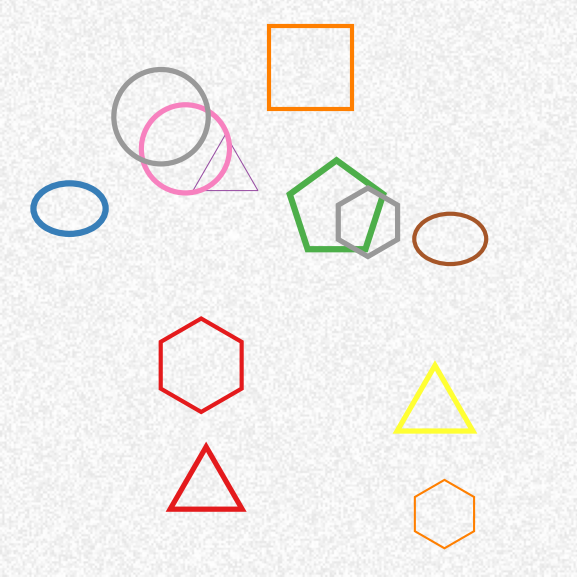[{"shape": "triangle", "thickness": 2.5, "radius": 0.36, "center": [0.357, 0.153]}, {"shape": "hexagon", "thickness": 2, "radius": 0.4, "center": [0.348, 0.367]}, {"shape": "oval", "thickness": 3, "radius": 0.31, "center": [0.12, 0.638]}, {"shape": "pentagon", "thickness": 3, "radius": 0.43, "center": [0.583, 0.636]}, {"shape": "triangle", "thickness": 0.5, "radius": 0.32, "center": [0.39, 0.702]}, {"shape": "square", "thickness": 2, "radius": 0.36, "center": [0.537, 0.883]}, {"shape": "hexagon", "thickness": 1, "radius": 0.3, "center": [0.77, 0.109]}, {"shape": "triangle", "thickness": 2.5, "radius": 0.38, "center": [0.753, 0.291]}, {"shape": "oval", "thickness": 2, "radius": 0.31, "center": [0.78, 0.585]}, {"shape": "circle", "thickness": 2.5, "radius": 0.38, "center": [0.321, 0.741]}, {"shape": "circle", "thickness": 2.5, "radius": 0.41, "center": [0.279, 0.797]}, {"shape": "hexagon", "thickness": 2.5, "radius": 0.3, "center": [0.637, 0.614]}]